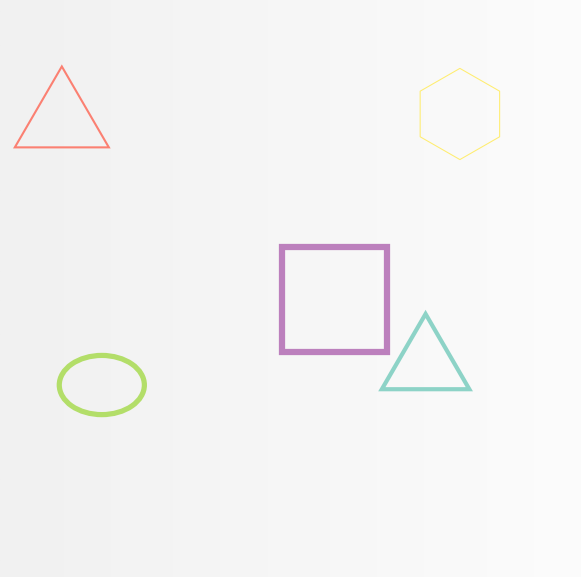[{"shape": "triangle", "thickness": 2, "radius": 0.43, "center": [0.732, 0.369]}, {"shape": "triangle", "thickness": 1, "radius": 0.47, "center": [0.106, 0.791]}, {"shape": "oval", "thickness": 2.5, "radius": 0.37, "center": [0.175, 0.332]}, {"shape": "square", "thickness": 3, "radius": 0.45, "center": [0.576, 0.481]}, {"shape": "hexagon", "thickness": 0.5, "radius": 0.39, "center": [0.791, 0.802]}]